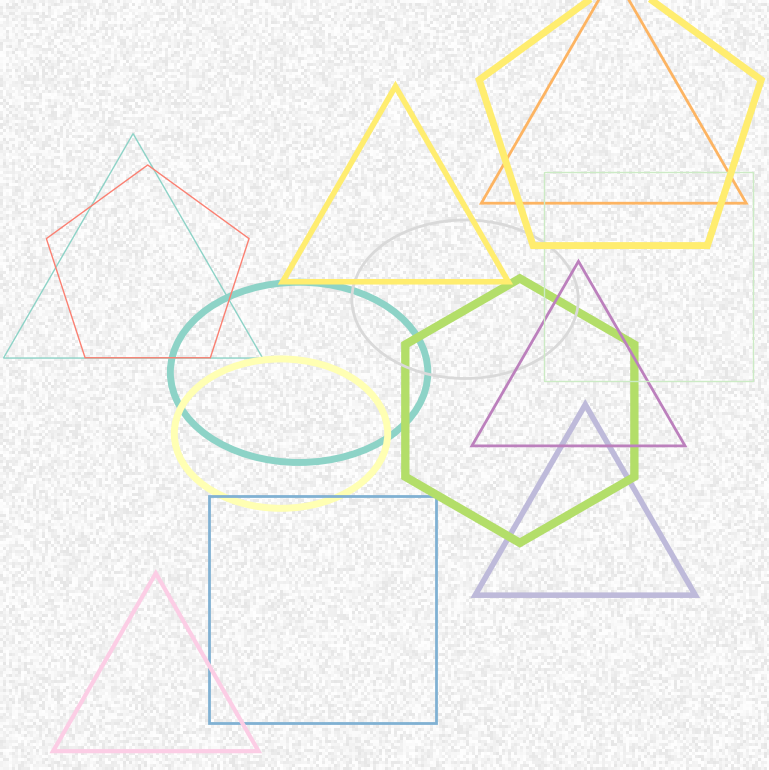[{"shape": "oval", "thickness": 2.5, "radius": 0.84, "center": [0.388, 0.516]}, {"shape": "triangle", "thickness": 0.5, "radius": 0.97, "center": [0.173, 0.632]}, {"shape": "oval", "thickness": 2.5, "radius": 0.69, "center": [0.365, 0.437]}, {"shape": "triangle", "thickness": 2, "radius": 0.83, "center": [0.76, 0.31]}, {"shape": "pentagon", "thickness": 0.5, "radius": 0.69, "center": [0.192, 0.647]}, {"shape": "square", "thickness": 1, "radius": 0.74, "center": [0.419, 0.209]}, {"shape": "triangle", "thickness": 1, "radius": 0.99, "center": [0.797, 0.835]}, {"shape": "hexagon", "thickness": 3, "radius": 0.86, "center": [0.675, 0.467]}, {"shape": "triangle", "thickness": 1.5, "radius": 0.77, "center": [0.202, 0.101]}, {"shape": "oval", "thickness": 1, "radius": 0.74, "center": [0.604, 0.611]}, {"shape": "triangle", "thickness": 1, "radius": 0.8, "center": [0.751, 0.501]}, {"shape": "square", "thickness": 0.5, "radius": 0.68, "center": [0.842, 0.641]}, {"shape": "pentagon", "thickness": 2.5, "radius": 0.96, "center": [0.806, 0.837]}, {"shape": "triangle", "thickness": 2, "radius": 0.85, "center": [0.514, 0.719]}]